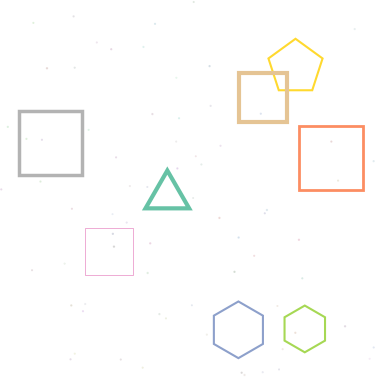[{"shape": "triangle", "thickness": 3, "radius": 0.33, "center": [0.435, 0.492]}, {"shape": "square", "thickness": 2, "radius": 0.41, "center": [0.86, 0.589]}, {"shape": "hexagon", "thickness": 1.5, "radius": 0.37, "center": [0.619, 0.143]}, {"shape": "square", "thickness": 0.5, "radius": 0.31, "center": [0.283, 0.347]}, {"shape": "hexagon", "thickness": 1.5, "radius": 0.3, "center": [0.792, 0.146]}, {"shape": "pentagon", "thickness": 1.5, "radius": 0.37, "center": [0.768, 0.825]}, {"shape": "square", "thickness": 3, "radius": 0.31, "center": [0.683, 0.747]}, {"shape": "square", "thickness": 2.5, "radius": 0.41, "center": [0.131, 0.629]}]